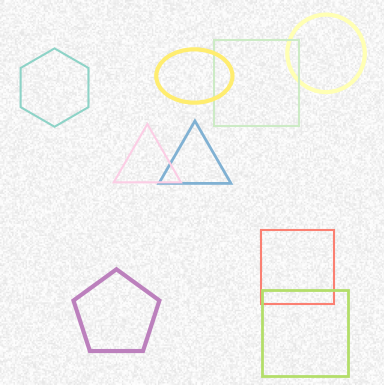[{"shape": "hexagon", "thickness": 1.5, "radius": 0.51, "center": [0.142, 0.773]}, {"shape": "circle", "thickness": 3, "radius": 0.5, "center": [0.847, 0.861]}, {"shape": "square", "thickness": 1.5, "radius": 0.48, "center": [0.773, 0.307]}, {"shape": "triangle", "thickness": 2, "radius": 0.54, "center": [0.506, 0.578]}, {"shape": "square", "thickness": 2, "radius": 0.56, "center": [0.793, 0.135]}, {"shape": "triangle", "thickness": 1.5, "radius": 0.5, "center": [0.383, 0.577]}, {"shape": "pentagon", "thickness": 3, "radius": 0.59, "center": [0.302, 0.183]}, {"shape": "square", "thickness": 1.5, "radius": 0.56, "center": [0.666, 0.785]}, {"shape": "oval", "thickness": 3, "radius": 0.49, "center": [0.505, 0.803]}]